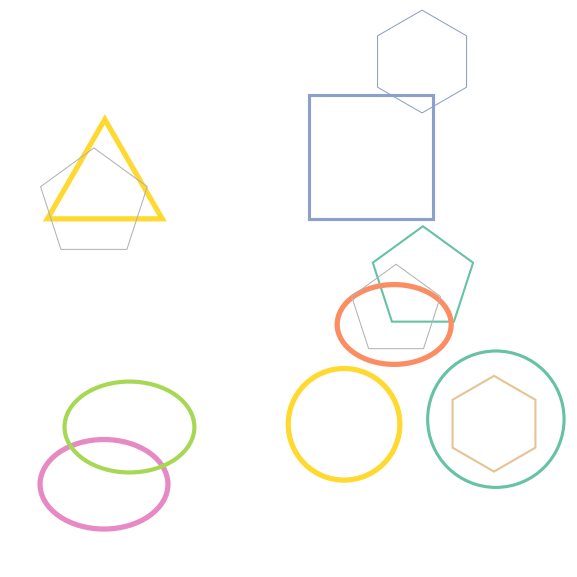[{"shape": "pentagon", "thickness": 1, "radius": 0.46, "center": [0.732, 0.516]}, {"shape": "circle", "thickness": 1.5, "radius": 0.59, "center": [0.859, 0.273]}, {"shape": "oval", "thickness": 2.5, "radius": 0.49, "center": [0.683, 0.437]}, {"shape": "square", "thickness": 1.5, "radius": 0.54, "center": [0.642, 0.727]}, {"shape": "hexagon", "thickness": 0.5, "radius": 0.44, "center": [0.731, 0.893]}, {"shape": "oval", "thickness": 2.5, "radius": 0.55, "center": [0.18, 0.161]}, {"shape": "oval", "thickness": 2, "radius": 0.56, "center": [0.224, 0.26]}, {"shape": "circle", "thickness": 2.5, "radius": 0.48, "center": [0.596, 0.264]}, {"shape": "triangle", "thickness": 2.5, "radius": 0.57, "center": [0.182, 0.678]}, {"shape": "hexagon", "thickness": 1, "radius": 0.41, "center": [0.855, 0.265]}, {"shape": "pentagon", "thickness": 0.5, "radius": 0.49, "center": [0.163, 0.646]}, {"shape": "pentagon", "thickness": 0.5, "radius": 0.4, "center": [0.686, 0.461]}]